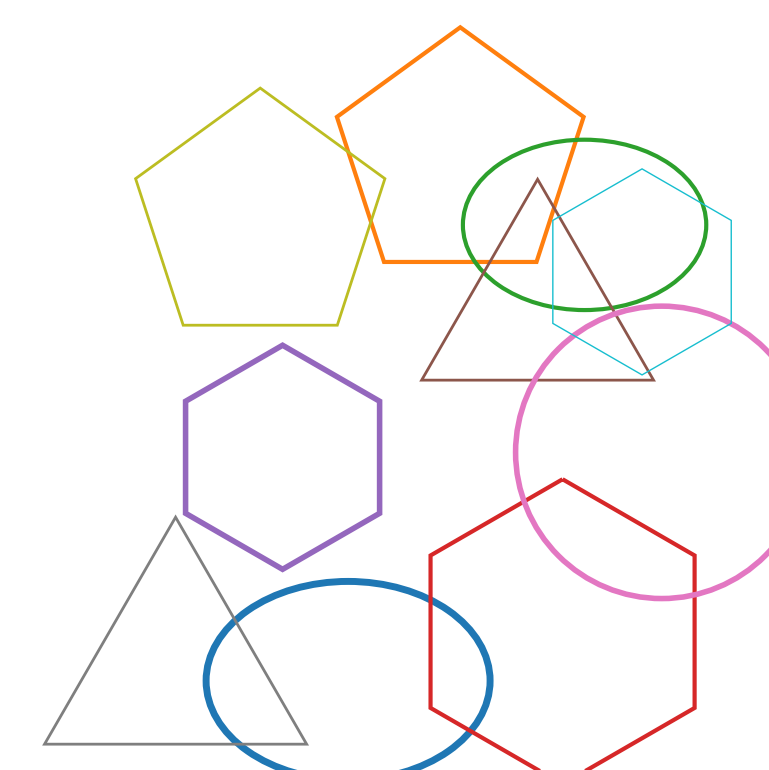[{"shape": "oval", "thickness": 2.5, "radius": 0.92, "center": [0.452, 0.116]}, {"shape": "pentagon", "thickness": 1.5, "radius": 0.84, "center": [0.598, 0.796]}, {"shape": "oval", "thickness": 1.5, "radius": 0.79, "center": [0.759, 0.708]}, {"shape": "hexagon", "thickness": 1.5, "radius": 0.99, "center": [0.731, 0.18]}, {"shape": "hexagon", "thickness": 2, "radius": 0.73, "center": [0.367, 0.406]}, {"shape": "triangle", "thickness": 1, "radius": 0.87, "center": [0.698, 0.593]}, {"shape": "circle", "thickness": 2, "radius": 0.95, "center": [0.859, 0.413]}, {"shape": "triangle", "thickness": 1, "radius": 0.98, "center": [0.228, 0.132]}, {"shape": "pentagon", "thickness": 1, "radius": 0.85, "center": [0.338, 0.715]}, {"shape": "hexagon", "thickness": 0.5, "radius": 0.67, "center": [0.834, 0.647]}]